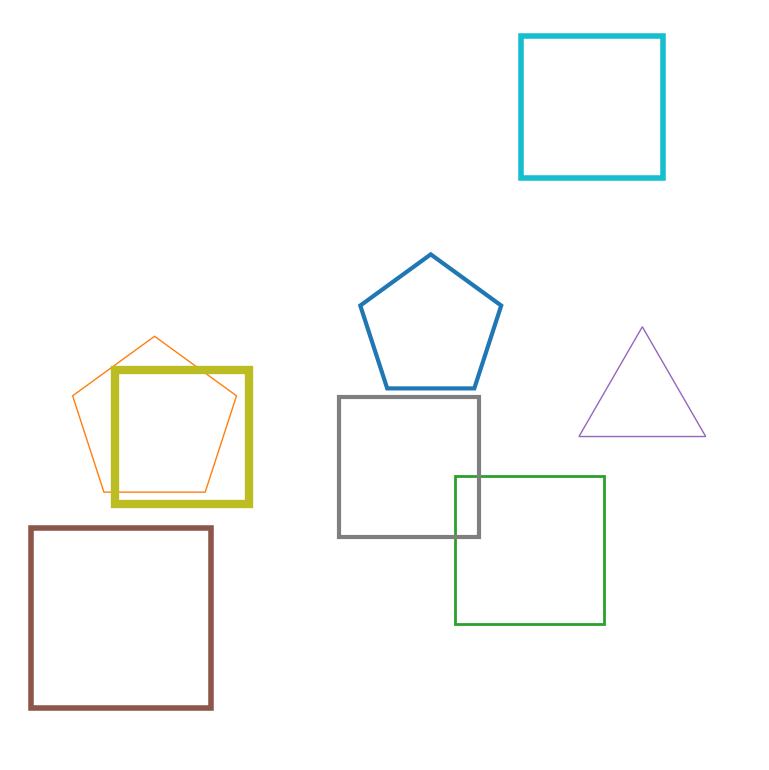[{"shape": "pentagon", "thickness": 1.5, "radius": 0.48, "center": [0.559, 0.573]}, {"shape": "pentagon", "thickness": 0.5, "radius": 0.56, "center": [0.201, 0.451]}, {"shape": "square", "thickness": 1, "radius": 0.48, "center": [0.688, 0.286]}, {"shape": "triangle", "thickness": 0.5, "radius": 0.48, "center": [0.834, 0.481]}, {"shape": "square", "thickness": 2, "radius": 0.58, "center": [0.157, 0.198]}, {"shape": "square", "thickness": 1.5, "radius": 0.45, "center": [0.531, 0.393]}, {"shape": "square", "thickness": 3, "radius": 0.43, "center": [0.237, 0.432]}, {"shape": "square", "thickness": 2, "radius": 0.46, "center": [0.769, 0.861]}]